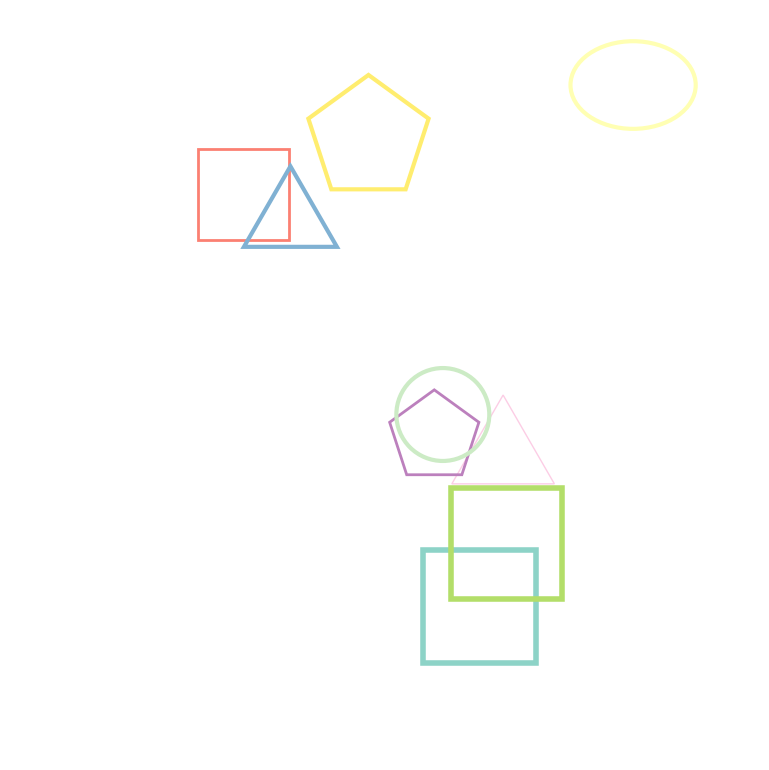[{"shape": "square", "thickness": 2, "radius": 0.37, "center": [0.623, 0.212]}, {"shape": "oval", "thickness": 1.5, "radius": 0.41, "center": [0.822, 0.89]}, {"shape": "square", "thickness": 1, "radius": 0.3, "center": [0.317, 0.747]}, {"shape": "triangle", "thickness": 1.5, "radius": 0.35, "center": [0.377, 0.714]}, {"shape": "square", "thickness": 2, "radius": 0.36, "center": [0.658, 0.294]}, {"shape": "triangle", "thickness": 0.5, "radius": 0.38, "center": [0.653, 0.41]}, {"shape": "pentagon", "thickness": 1, "radius": 0.3, "center": [0.564, 0.433]}, {"shape": "circle", "thickness": 1.5, "radius": 0.3, "center": [0.575, 0.462]}, {"shape": "pentagon", "thickness": 1.5, "radius": 0.41, "center": [0.479, 0.821]}]